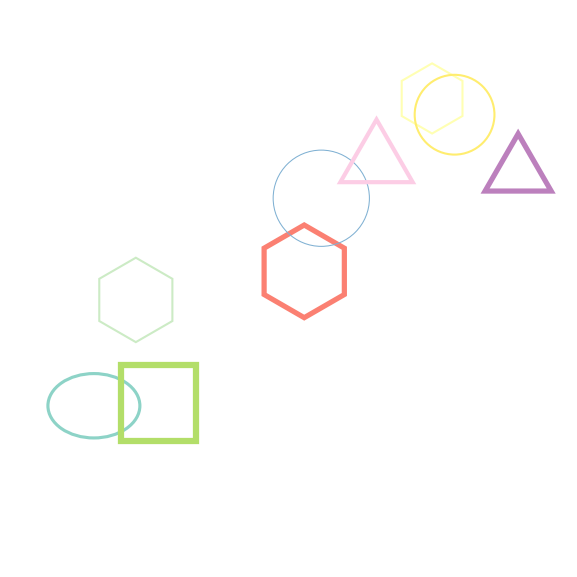[{"shape": "oval", "thickness": 1.5, "radius": 0.4, "center": [0.163, 0.297]}, {"shape": "hexagon", "thickness": 1, "radius": 0.3, "center": [0.748, 0.829]}, {"shape": "hexagon", "thickness": 2.5, "radius": 0.4, "center": [0.527, 0.529]}, {"shape": "circle", "thickness": 0.5, "radius": 0.42, "center": [0.556, 0.656]}, {"shape": "square", "thickness": 3, "radius": 0.33, "center": [0.275, 0.301]}, {"shape": "triangle", "thickness": 2, "radius": 0.36, "center": [0.652, 0.72]}, {"shape": "triangle", "thickness": 2.5, "radius": 0.33, "center": [0.897, 0.701]}, {"shape": "hexagon", "thickness": 1, "radius": 0.37, "center": [0.235, 0.48]}, {"shape": "circle", "thickness": 1, "radius": 0.35, "center": [0.787, 0.801]}]